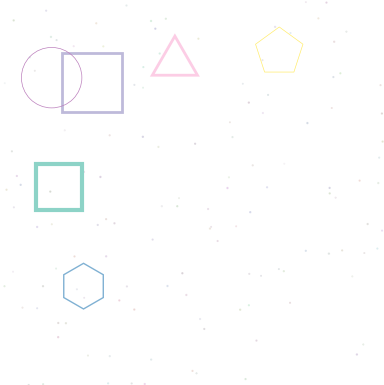[{"shape": "square", "thickness": 3, "radius": 0.3, "center": [0.152, 0.515]}, {"shape": "square", "thickness": 2, "radius": 0.39, "center": [0.239, 0.786]}, {"shape": "hexagon", "thickness": 1, "radius": 0.3, "center": [0.217, 0.257]}, {"shape": "triangle", "thickness": 2, "radius": 0.34, "center": [0.454, 0.838]}, {"shape": "circle", "thickness": 0.5, "radius": 0.39, "center": [0.134, 0.798]}, {"shape": "pentagon", "thickness": 0.5, "radius": 0.32, "center": [0.725, 0.865]}]